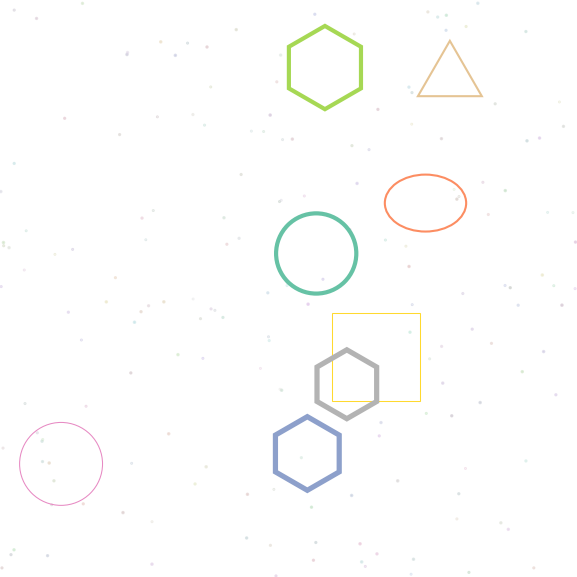[{"shape": "circle", "thickness": 2, "radius": 0.35, "center": [0.548, 0.56]}, {"shape": "oval", "thickness": 1, "radius": 0.35, "center": [0.737, 0.647]}, {"shape": "hexagon", "thickness": 2.5, "radius": 0.32, "center": [0.532, 0.214]}, {"shape": "circle", "thickness": 0.5, "radius": 0.36, "center": [0.106, 0.196]}, {"shape": "hexagon", "thickness": 2, "radius": 0.36, "center": [0.563, 0.882]}, {"shape": "square", "thickness": 0.5, "radius": 0.38, "center": [0.652, 0.382]}, {"shape": "triangle", "thickness": 1, "radius": 0.32, "center": [0.779, 0.865]}, {"shape": "hexagon", "thickness": 2.5, "radius": 0.3, "center": [0.601, 0.334]}]